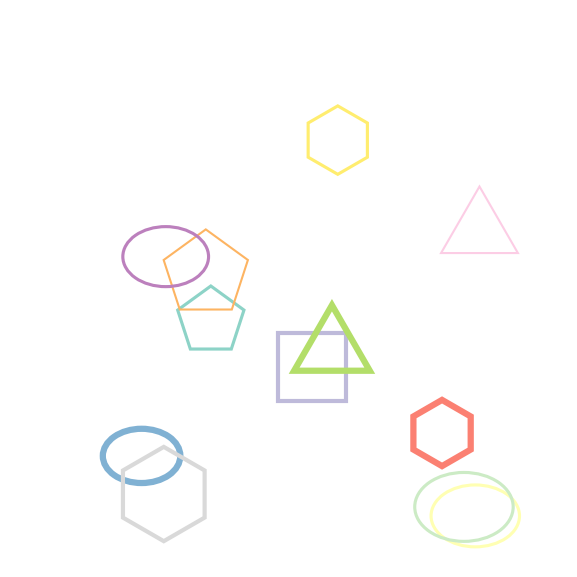[{"shape": "pentagon", "thickness": 1.5, "radius": 0.3, "center": [0.365, 0.444]}, {"shape": "oval", "thickness": 1.5, "radius": 0.38, "center": [0.823, 0.106]}, {"shape": "square", "thickness": 2, "radius": 0.29, "center": [0.541, 0.364]}, {"shape": "hexagon", "thickness": 3, "radius": 0.29, "center": [0.765, 0.249]}, {"shape": "oval", "thickness": 3, "radius": 0.34, "center": [0.245, 0.21]}, {"shape": "pentagon", "thickness": 1, "radius": 0.38, "center": [0.356, 0.525]}, {"shape": "triangle", "thickness": 3, "radius": 0.38, "center": [0.575, 0.395]}, {"shape": "triangle", "thickness": 1, "radius": 0.38, "center": [0.83, 0.599]}, {"shape": "hexagon", "thickness": 2, "radius": 0.41, "center": [0.284, 0.144]}, {"shape": "oval", "thickness": 1.5, "radius": 0.37, "center": [0.287, 0.555]}, {"shape": "oval", "thickness": 1.5, "radius": 0.43, "center": [0.803, 0.121]}, {"shape": "hexagon", "thickness": 1.5, "radius": 0.3, "center": [0.585, 0.757]}]